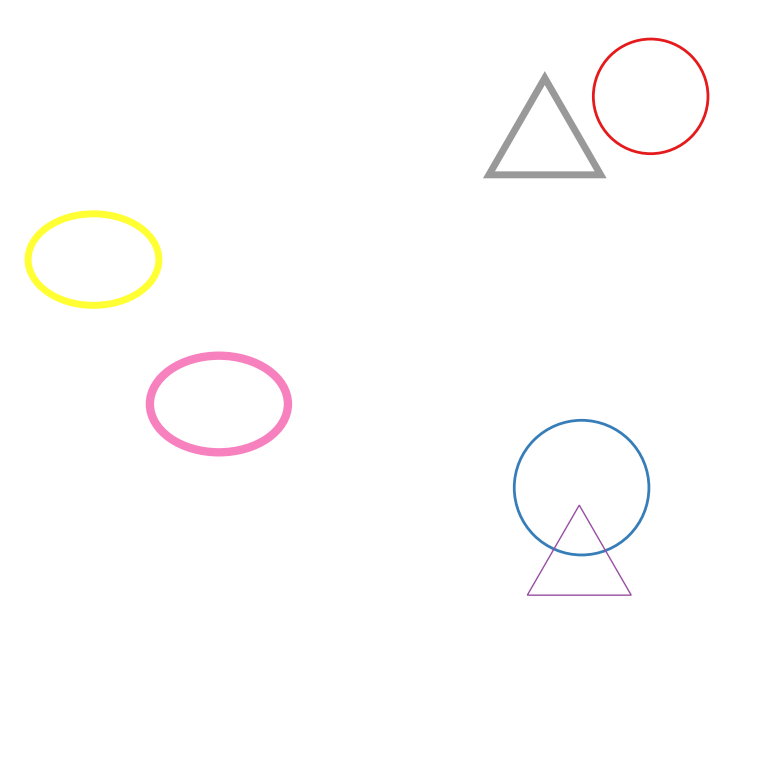[{"shape": "circle", "thickness": 1, "radius": 0.37, "center": [0.845, 0.875]}, {"shape": "circle", "thickness": 1, "radius": 0.44, "center": [0.755, 0.367]}, {"shape": "triangle", "thickness": 0.5, "radius": 0.39, "center": [0.752, 0.266]}, {"shape": "oval", "thickness": 2.5, "radius": 0.42, "center": [0.121, 0.663]}, {"shape": "oval", "thickness": 3, "radius": 0.45, "center": [0.284, 0.475]}, {"shape": "triangle", "thickness": 2.5, "radius": 0.42, "center": [0.708, 0.815]}]